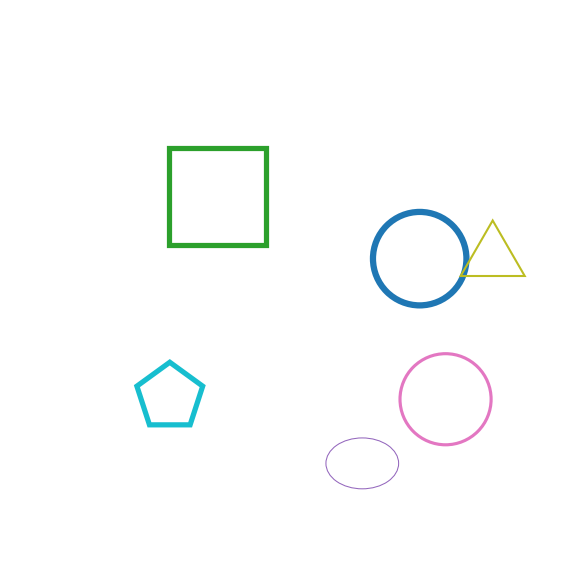[{"shape": "circle", "thickness": 3, "radius": 0.4, "center": [0.727, 0.551]}, {"shape": "square", "thickness": 2.5, "radius": 0.42, "center": [0.377, 0.659]}, {"shape": "oval", "thickness": 0.5, "radius": 0.31, "center": [0.627, 0.197]}, {"shape": "circle", "thickness": 1.5, "radius": 0.39, "center": [0.772, 0.308]}, {"shape": "triangle", "thickness": 1, "radius": 0.32, "center": [0.853, 0.553]}, {"shape": "pentagon", "thickness": 2.5, "radius": 0.3, "center": [0.294, 0.312]}]